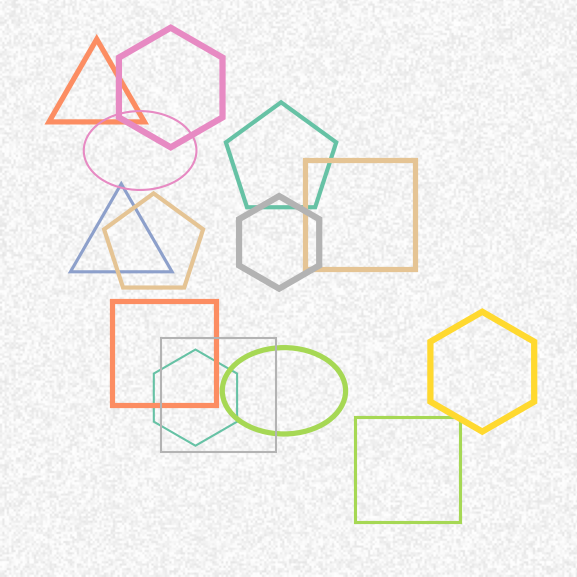[{"shape": "hexagon", "thickness": 1, "radius": 0.42, "center": [0.338, 0.311]}, {"shape": "pentagon", "thickness": 2, "radius": 0.5, "center": [0.487, 0.722]}, {"shape": "triangle", "thickness": 2.5, "radius": 0.48, "center": [0.168, 0.836]}, {"shape": "square", "thickness": 2.5, "radius": 0.45, "center": [0.283, 0.387]}, {"shape": "triangle", "thickness": 1.5, "radius": 0.51, "center": [0.21, 0.579]}, {"shape": "oval", "thickness": 1, "radius": 0.49, "center": [0.243, 0.738]}, {"shape": "hexagon", "thickness": 3, "radius": 0.52, "center": [0.296, 0.848]}, {"shape": "square", "thickness": 1.5, "radius": 0.45, "center": [0.705, 0.186]}, {"shape": "oval", "thickness": 2.5, "radius": 0.53, "center": [0.492, 0.322]}, {"shape": "hexagon", "thickness": 3, "radius": 0.52, "center": [0.835, 0.356]}, {"shape": "square", "thickness": 2.5, "radius": 0.47, "center": [0.623, 0.628]}, {"shape": "pentagon", "thickness": 2, "radius": 0.45, "center": [0.266, 0.574]}, {"shape": "hexagon", "thickness": 3, "radius": 0.4, "center": [0.483, 0.579]}, {"shape": "square", "thickness": 1, "radius": 0.5, "center": [0.379, 0.315]}]